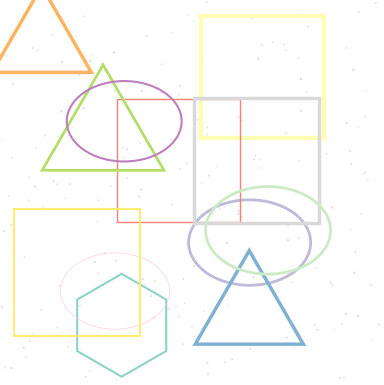[{"shape": "hexagon", "thickness": 1.5, "radius": 0.67, "center": [0.316, 0.155]}, {"shape": "square", "thickness": 3, "radius": 0.8, "center": [0.682, 0.8]}, {"shape": "oval", "thickness": 2, "radius": 0.79, "center": [0.648, 0.37]}, {"shape": "square", "thickness": 1, "radius": 0.8, "center": [0.463, 0.583]}, {"shape": "triangle", "thickness": 2.5, "radius": 0.81, "center": [0.647, 0.187]}, {"shape": "triangle", "thickness": 2.5, "radius": 0.75, "center": [0.108, 0.887]}, {"shape": "triangle", "thickness": 2, "radius": 0.91, "center": [0.268, 0.649]}, {"shape": "oval", "thickness": 0.5, "radius": 0.71, "center": [0.299, 0.244]}, {"shape": "square", "thickness": 2.5, "radius": 0.81, "center": [0.666, 0.583]}, {"shape": "oval", "thickness": 1.5, "radius": 0.75, "center": [0.323, 0.685]}, {"shape": "oval", "thickness": 2, "radius": 0.81, "center": [0.696, 0.402]}, {"shape": "square", "thickness": 1.5, "radius": 0.82, "center": [0.199, 0.292]}]